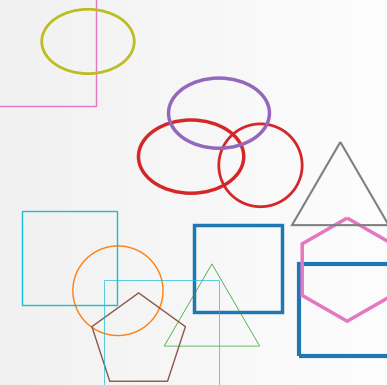[{"shape": "square", "thickness": 3, "radius": 0.6, "center": [0.892, 0.195]}, {"shape": "square", "thickness": 2.5, "radius": 0.57, "center": [0.615, 0.303]}, {"shape": "circle", "thickness": 1, "radius": 0.58, "center": [0.304, 0.245]}, {"shape": "triangle", "thickness": 0.5, "radius": 0.71, "center": [0.547, 0.172]}, {"shape": "circle", "thickness": 2, "radius": 0.54, "center": [0.672, 0.571]}, {"shape": "oval", "thickness": 2.5, "radius": 0.68, "center": [0.493, 0.593]}, {"shape": "oval", "thickness": 2.5, "radius": 0.65, "center": [0.565, 0.706]}, {"shape": "pentagon", "thickness": 1, "radius": 0.63, "center": [0.358, 0.112]}, {"shape": "square", "thickness": 1, "radius": 0.72, "center": [0.104, 0.87]}, {"shape": "hexagon", "thickness": 2.5, "radius": 0.67, "center": [0.896, 0.3]}, {"shape": "triangle", "thickness": 1.5, "radius": 0.72, "center": [0.878, 0.487]}, {"shape": "oval", "thickness": 2, "radius": 0.6, "center": [0.227, 0.892]}, {"shape": "square", "thickness": 1, "radius": 0.61, "center": [0.18, 0.33]}, {"shape": "square", "thickness": 0.5, "radius": 0.74, "center": [0.417, 0.126]}]